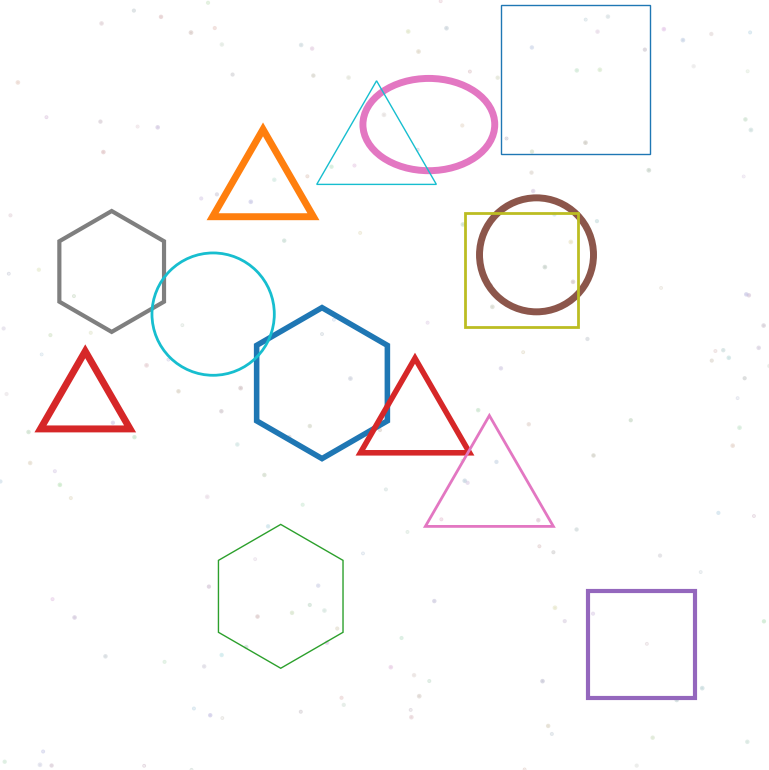[{"shape": "hexagon", "thickness": 2, "radius": 0.49, "center": [0.418, 0.502]}, {"shape": "square", "thickness": 0.5, "radius": 0.49, "center": [0.747, 0.897]}, {"shape": "triangle", "thickness": 2.5, "radius": 0.38, "center": [0.342, 0.756]}, {"shape": "hexagon", "thickness": 0.5, "radius": 0.47, "center": [0.365, 0.226]}, {"shape": "triangle", "thickness": 2, "radius": 0.41, "center": [0.539, 0.453]}, {"shape": "triangle", "thickness": 2.5, "radius": 0.34, "center": [0.111, 0.477]}, {"shape": "square", "thickness": 1.5, "radius": 0.35, "center": [0.833, 0.164]}, {"shape": "circle", "thickness": 2.5, "radius": 0.37, "center": [0.697, 0.669]}, {"shape": "triangle", "thickness": 1, "radius": 0.48, "center": [0.636, 0.364]}, {"shape": "oval", "thickness": 2.5, "radius": 0.43, "center": [0.557, 0.838]}, {"shape": "hexagon", "thickness": 1.5, "radius": 0.39, "center": [0.145, 0.647]}, {"shape": "square", "thickness": 1, "radius": 0.37, "center": [0.677, 0.649]}, {"shape": "triangle", "thickness": 0.5, "radius": 0.45, "center": [0.489, 0.805]}, {"shape": "circle", "thickness": 1, "radius": 0.4, "center": [0.277, 0.592]}]